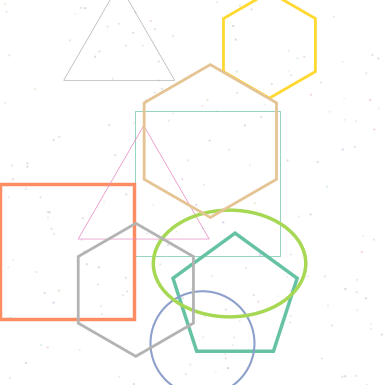[{"shape": "square", "thickness": 0.5, "radius": 0.94, "center": [0.539, 0.523]}, {"shape": "pentagon", "thickness": 2.5, "radius": 0.85, "center": [0.611, 0.225]}, {"shape": "square", "thickness": 2.5, "radius": 0.87, "center": [0.174, 0.346]}, {"shape": "circle", "thickness": 1.5, "radius": 0.68, "center": [0.526, 0.108]}, {"shape": "triangle", "thickness": 0.5, "radius": 0.98, "center": [0.373, 0.477]}, {"shape": "oval", "thickness": 2.5, "radius": 0.99, "center": [0.596, 0.316]}, {"shape": "hexagon", "thickness": 2, "radius": 0.69, "center": [0.7, 0.883]}, {"shape": "hexagon", "thickness": 2, "radius": 0.99, "center": [0.546, 0.634]}, {"shape": "triangle", "thickness": 0.5, "radius": 0.83, "center": [0.31, 0.875]}, {"shape": "hexagon", "thickness": 2, "radius": 0.86, "center": [0.353, 0.247]}]